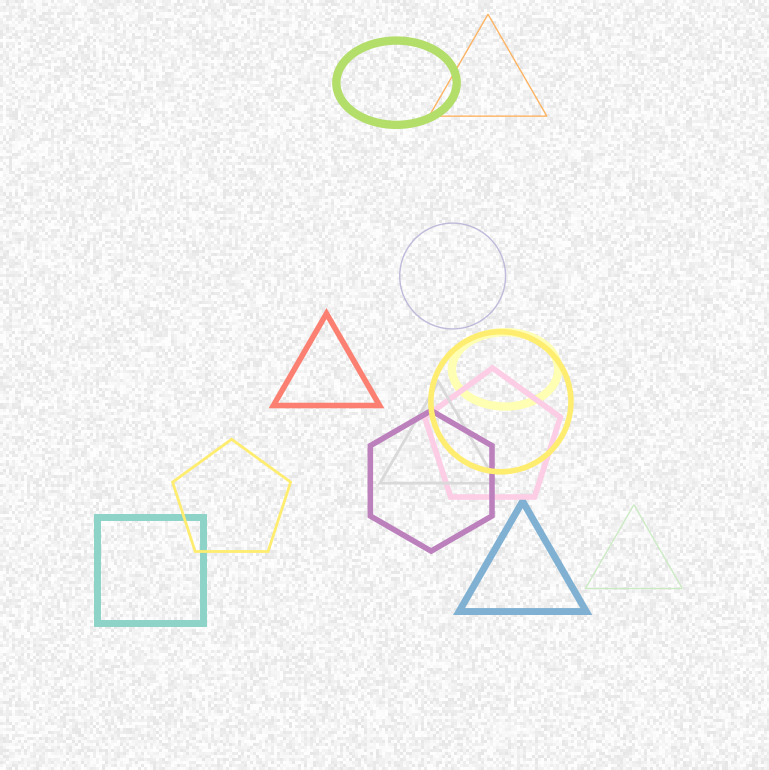[{"shape": "square", "thickness": 2.5, "radius": 0.35, "center": [0.195, 0.259]}, {"shape": "oval", "thickness": 3, "radius": 0.35, "center": [0.656, 0.52]}, {"shape": "circle", "thickness": 0.5, "radius": 0.34, "center": [0.588, 0.642]}, {"shape": "triangle", "thickness": 2, "radius": 0.4, "center": [0.424, 0.513]}, {"shape": "triangle", "thickness": 2.5, "radius": 0.48, "center": [0.679, 0.254]}, {"shape": "triangle", "thickness": 0.5, "radius": 0.44, "center": [0.634, 0.893]}, {"shape": "oval", "thickness": 3, "radius": 0.39, "center": [0.515, 0.893]}, {"shape": "pentagon", "thickness": 2, "radius": 0.46, "center": [0.64, 0.429]}, {"shape": "triangle", "thickness": 1, "radius": 0.44, "center": [0.569, 0.416]}, {"shape": "hexagon", "thickness": 2, "radius": 0.46, "center": [0.56, 0.376]}, {"shape": "triangle", "thickness": 0.5, "radius": 0.36, "center": [0.823, 0.272]}, {"shape": "pentagon", "thickness": 1, "radius": 0.4, "center": [0.301, 0.349]}, {"shape": "circle", "thickness": 2, "radius": 0.45, "center": [0.651, 0.478]}]